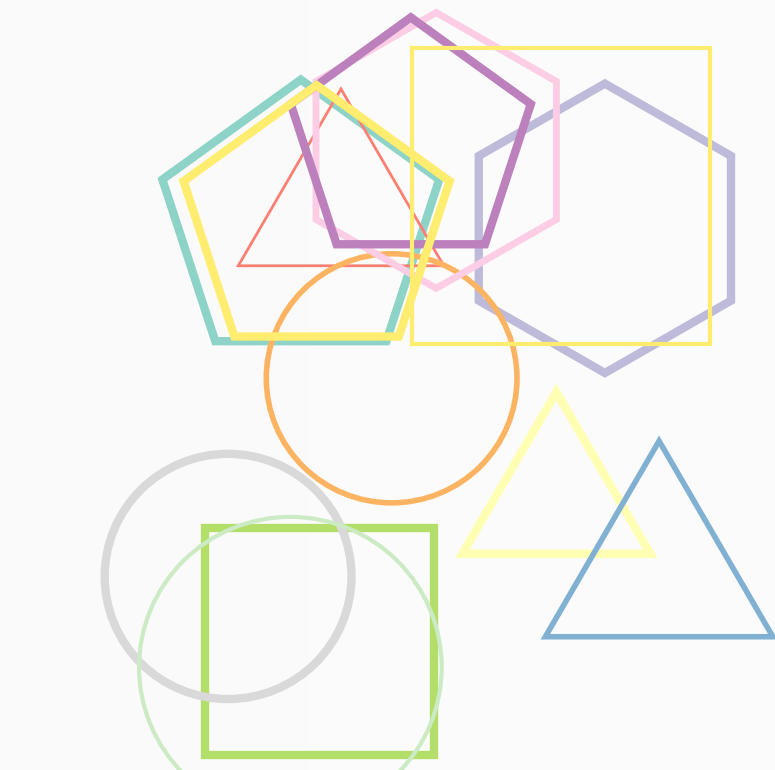[{"shape": "pentagon", "thickness": 3, "radius": 0.94, "center": [0.388, 0.709]}, {"shape": "triangle", "thickness": 3, "radius": 0.7, "center": [0.718, 0.351]}, {"shape": "hexagon", "thickness": 3, "radius": 0.94, "center": [0.781, 0.704]}, {"shape": "triangle", "thickness": 1, "radius": 0.77, "center": [0.44, 0.731]}, {"shape": "triangle", "thickness": 2, "radius": 0.85, "center": [0.85, 0.258]}, {"shape": "circle", "thickness": 2, "radius": 0.81, "center": [0.505, 0.509]}, {"shape": "square", "thickness": 3, "radius": 0.74, "center": [0.412, 0.167]}, {"shape": "hexagon", "thickness": 2.5, "radius": 0.9, "center": [0.563, 0.805]}, {"shape": "circle", "thickness": 3, "radius": 0.8, "center": [0.294, 0.251]}, {"shape": "pentagon", "thickness": 3, "radius": 0.81, "center": [0.53, 0.815]}, {"shape": "circle", "thickness": 1.5, "radius": 0.98, "center": [0.375, 0.133]}, {"shape": "square", "thickness": 1.5, "radius": 0.96, "center": [0.724, 0.745]}, {"shape": "pentagon", "thickness": 3, "radius": 0.9, "center": [0.409, 0.709]}]